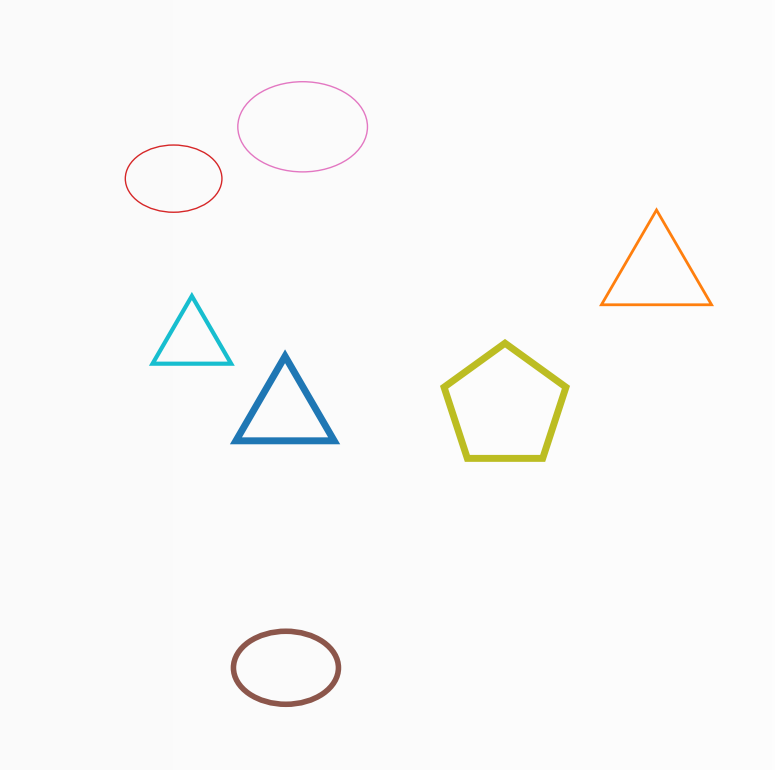[{"shape": "triangle", "thickness": 2.5, "radius": 0.37, "center": [0.368, 0.464]}, {"shape": "triangle", "thickness": 1, "radius": 0.41, "center": [0.847, 0.645]}, {"shape": "oval", "thickness": 0.5, "radius": 0.31, "center": [0.224, 0.768]}, {"shape": "oval", "thickness": 2, "radius": 0.34, "center": [0.369, 0.133]}, {"shape": "oval", "thickness": 0.5, "radius": 0.42, "center": [0.39, 0.835]}, {"shape": "pentagon", "thickness": 2.5, "radius": 0.41, "center": [0.652, 0.472]}, {"shape": "triangle", "thickness": 1.5, "radius": 0.29, "center": [0.248, 0.557]}]